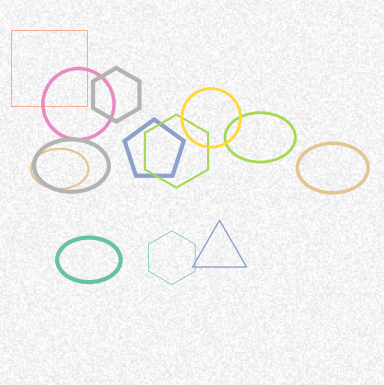[{"shape": "hexagon", "thickness": 0.5, "radius": 0.35, "center": [0.446, 0.331]}, {"shape": "oval", "thickness": 3, "radius": 0.41, "center": [0.231, 0.325]}, {"shape": "square", "thickness": 0.5, "radius": 0.5, "center": [0.128, 0.823]}, {"shape": "pentagon", "thickness": 3, "radius": 0.4, "center": [0.401, 0.609]}, {"shape": "triangle", "thickness": 1, "radius": 0.41, "center": [0.57, 0.347]}, {"shape": "circle", "thickness": 2.5, "radius": 0.46, "center": [0.204, 0.73]}, {"shape": "hexagon", "thickness": 1.5, "radius": 0.47, "center": [0.458, 0.607]}, {"shape": "oval", "thickness": 2, "radius": 0.46, "center": [0.676, 0.643]}, {"shape": "circle", "thickness": 2, "radius": 0.38, "center": [0.548, 0.694]}, {"shape": "oval", "thickness": 1.5, "radius": 0.37, "center": [0.155, 0.561]}, {"shape": "oval", "thickness": 2.5, "radius": 0.46, "center": [0.864, 0.563]}, {"shape": "hexagon", "thickness": 3, "radius": 0.35, "center": [0.302, 0.754]}, {"shape": "oval", "thickness": 3, "radius": 0.49, "center": [0.185, 0.57]}]